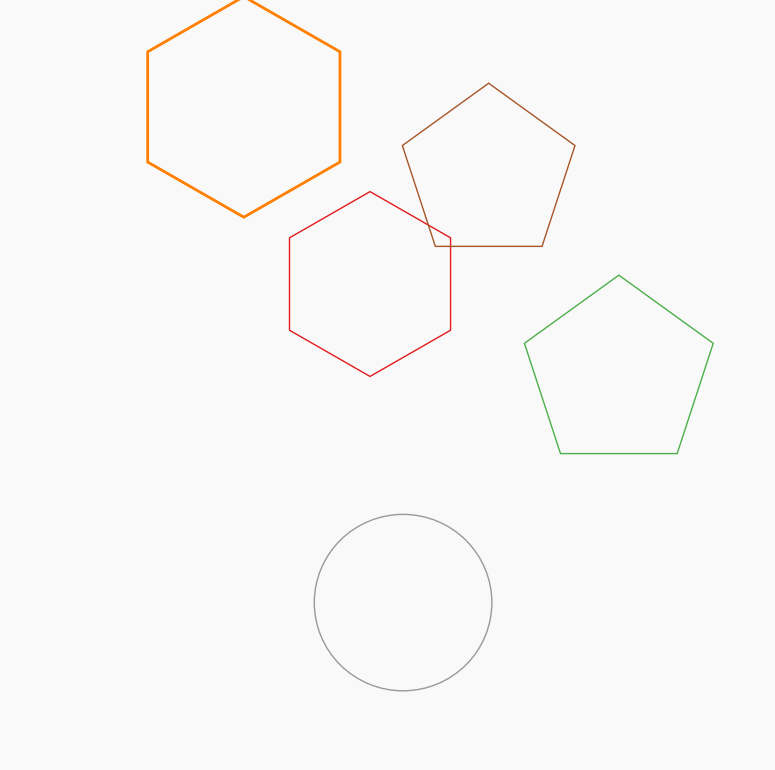[{"shape": "hexagon", "thickness": 0.5, "radius": 0.6, "center": [0.477, 0.631]}, {"shape": "pentagon", "thickness": 0.5, "radius": 0.64, "center": [0.798, 0.515]}, {"shape": "hexagon", "thickness": 1, "radius": 0.72, "center": [0.315, 0.861]}, {"shape": "pentagon", "thickness": 0.5, "radius": 0.59, "center": [0.631, 0.775]}, {"shape": "circle", "thickness": 0.5, "radius": 0.57, "center": [0.52, 0.217]}]